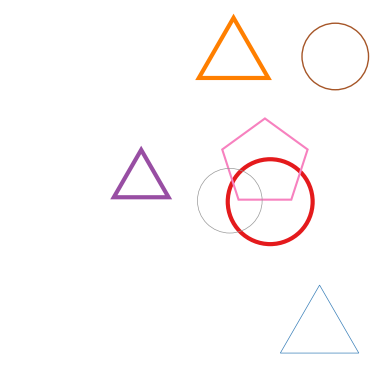[{"shape": "circle", "thickness": 3, "radius": 0.55, "center": [0.702, 0.476]}, {"shape": "triangle", "thickness": 0.5, "radius": 0.59, "center": [0.83, 0.142]}, {"shape": "triangle", "thickness": 3, "radius": 0.41, "center": [0.367, 0.529]}, {"shape": "triangle", "thickness": 3, "radius": 0.52, "center": [0.607, 0.85]}, {"shape": "circle", "thickness": 1, "radius": 0.43, "center": [0.871, 0.853]}, {"shape": "pentagon", "thickness": 1.5, "radius": 0.58, "center": [0.688, 0.576]}, {"shape": "circle", "thickness": 0.5, "radius": 0.42, "center": [0.597, 0.479]}]